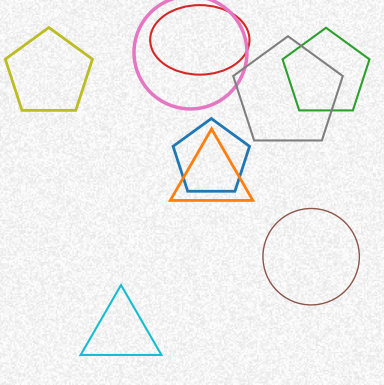[{"shape": "pentagon", "thickness": 2, "radius": 0.52, "center": [0.549, 0.588]}, {"shape": "triangle", "thickness": 2, "radius": 0.62, "center": [0.55, 0.541]}, {"shape": "pentagon", "thickness": 1.5, "radius": 0.59, "center": [0.847, 0.809]}, {"shape": "oval", "thickness": 1.5, "radius": 0.64, "center": [0.519, 0.896]}, {"shape": "circle", "thickness": 1, "radius": 0.63, "center": [0.808, 0.333]}, {"shape": "circle", "thickness": 2.5, "radius": 0.73, "center": [0.495, 0.864]}, {"shape": "pentagon", "thickness": 1.5, "radius": 0.75, "center": [0.748, 0.756]}, {"shape": "pentagon", "thickness": 2, "radius": 0.59, "center": [0.127, 0.81]}, {"shape": "triangle", "thickness": 1.5, "radius": 0.61, "center": [0.314, 0.139]}]